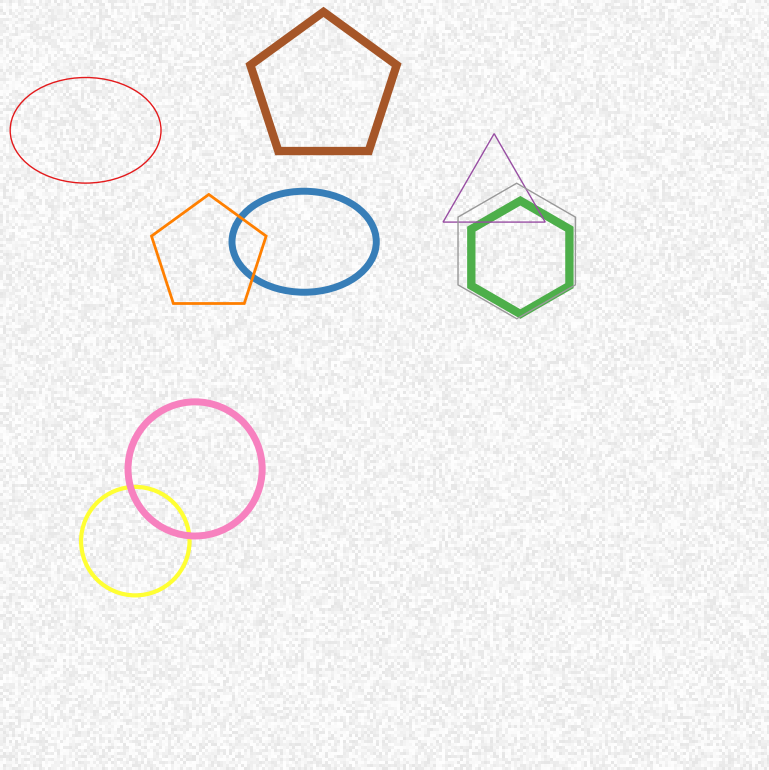[{"shape": "oval", "thickness": 0.5, "radius": 0.49, "center": [0.111, 0.831]}, {"shape": "oval", "thickness": 2.5, "radius": 0.47, "center": [0.395, 0.686]}, {"shape": "hexagon", "thickness": 3, "radius": 0.37, "center": [0.676, 0.666]}, {"shape": "triangle", "thickness": 0.5, "radius": 0.38, "center": [0.642, 0.75]}, {"shape": "pentagon", "thickness": 1, "radius": 0.39, "center": [0.271, 0.669]}, {"shape": "circle", "thickness": 1.5, "radius": 0.35, "center": [0.176, 0.297]}, {"shape": "pentagon", "thickness": 3, "radius": 0.5, "center": [0.42, 0.885]}, {"shape": "circle", "thickness": 2.5, "radius": 0.44, "center": [0.253, 0.391]}, {"shape": "hexagon", "thickness": 0.5, "radius": 0.44, "center": [0.671, 0.674]}]